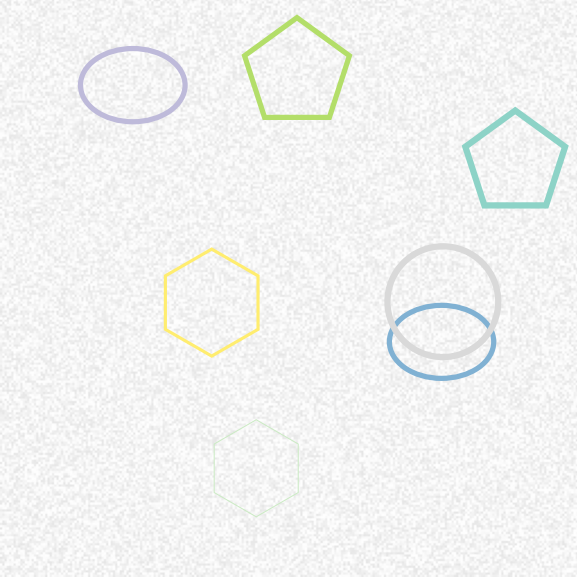[{"shape": "pentagon", "thickness": 3, "radius": 0.45, "center": [0.892, 0.717]}, {"shape": "oval", "thickness": 2.5, "radius": 0.45, "center": [0.23, 0.852]}, {"shape": "oval", "thickness": 2.5, "radius": 0.45, "center": [0.765, 0.407]}, {"shape": "pentagon", "thickness": 2.5, "radius": 0.48, "center": [0.514, 0.873]}, {"shape": "circle", "thickness": 3, "radius": 0.48, "center": [0.767, 0.477]}, {"shape": "hexagon", "thickness": 0.5, "radius": 0.42, "center": [0.444, 0.188]}, {"shape": "hexagon", "thickness": 1.5, "radius": 0.46, "center": [0.367, 0.475]}]